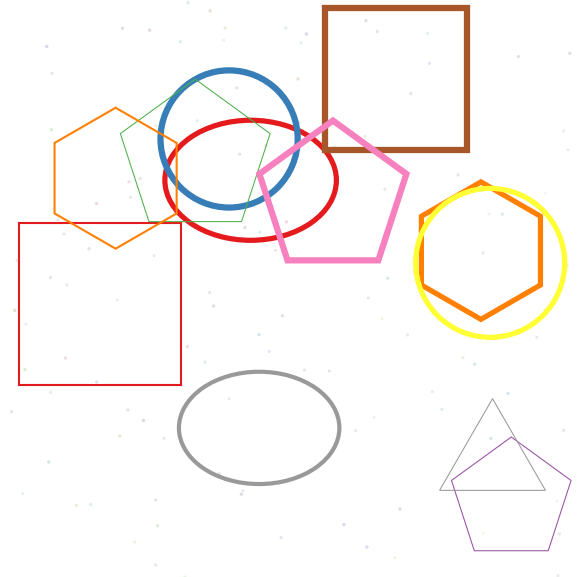[{"shape": "square", "thickness": 1, "radius": 0.7, "center": [0.173, 0.473]}, {"shape": "oval", "thickness": 2.5, "radius": 0.74, "center": [0.434, 0.687]}, {"shape": "circle", "thickness": 3, "radius": 0.59, "center": [0.397, 0.759]}, {"shape": "pentagon", "thickness": 0.5, "radius": 0.68, "center": [0.338, 0.726]}, {"shape": "pentagon", "thickness": 0.5, "radius": 0.54, "center": [0.885, 0.134]}, {"shape": "hexagon", "thickness": 2.5, "radius": 0.6, "center": [0.833, 0.565]}, {"shape": "hexagon", "thickness": 1, "radius": 0.61, "center": [0.2, 0.691]}, {"shape": "circle", "thickness": 2.5, "radius": 0.64, "center": [0.849, 0.544]}, {"shape": "square", "thickness": 3, "radius": 0.61, "center": [0.686, 0.862]}, {"shape": "pentagon", "thickness": 3, "radius": 0.67, "center": [0.576, 0.657]}, {"shape": "oval", "thickness": 2, "radius": 0.69, "center": [0.449, 0.258]}, {"shape": "triangle", "thickness": 0.5, "radius": 0.53, "center": [0.853, 0.203]}]